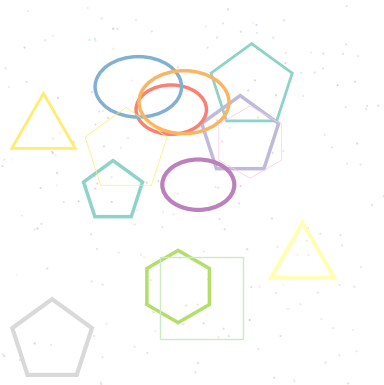[{"shape": "pentagon", "thickness": 2.5, "radius": 0.4, "center": [0.294, 0.502]}, {"shape": "pentagon", "thickness": 2, "radius": 0.55, "center": [0.654, 0.776]}, {"shape": "triangle", "thickness": 3, "radius": 0.47, "center": [0.786, 0.326]}, {"shape": "pentagon", "thickness": 2.5, "radius": 0.52, "center": [0.624, 0.647]}, {"shape": "oval", "thickness": 2.5, "radius": 0.46, "center": [0.445, 0.715]}, {"shape": "oval", "thickness": 2.5, "radius": 0.56, "center": [0.359, 0.774]}, {"shape": "oval", "thickness": 2.5, "radius": 0.58, "center": [0.478, 0.735]}, {"shape": "hexagon", "thickness": 2.5, "radius": 0.47, "center": [0.463, 0.256]}, {"shape": "hexagon", "thickness": 0.5, "radius": 0.47, "center": [0.649, 0.631]}, {"shape": "pentagon", "thickness": 3, "radius": 0.54, "center": [0.135, 0.114]}, {"shape": "oval", "thickness": 3, "radius": 0.47, "center": [0.515, 0.52]}, {"shape": "square", "thickness": 1, "radius": 0.54, "center": [0.524, 0.226]}, {"shape": "pentagon", "thickness": 0.5, "radius": 0.56, "center": [0.327, 0.609]}, {"shape": "triangle", "thickness": 2, "radius": 0.48, "center": [0.113, 0.662]}]